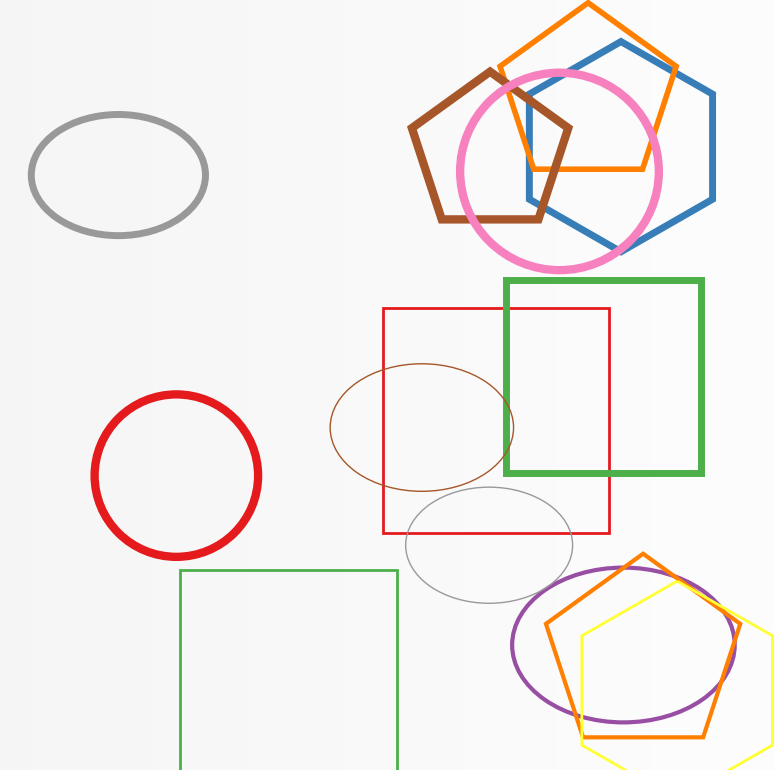[{"shape": "square", "thickness": 1, "radius": 0.73, "center": [0.64, 0.454]}, {"shape": "circle", "thickness": 3, "radius": 0.53, "center": [0.228, 0.382]}, {"shape": "hexagon", "thickness": 2.5, "radius": 0.68, "center": [0.801, 0.81]}, {"shape": "square", "thickness": 2.5, "radius": 0.63, "center": [0.779, 0.511]}, {"shape": "square", "thickness": 1, "radius": 0.7, "center": [0.373, 0.119]}, {"shape": "oval", "thickness": 1.5, "radius": 0.72, "center": [0.804, 0.162]}, {"shape": "pentagon", "thickness": 2, "radius": 0.6, "center": [0.759, 0.877]}, {"shape": "pentagon", "thickness": 1.5, "radius": 0.66, "center": [0.83, 0.149]}, {"shape": "hexagon", "thickness": 1, "radius": 0.71, "center": [0.874, 0.103]}, {"shape": "pentagon", "thickness": 3, "radius": 0.53, "center": [0.632, 0.801]}, {"shape": "oval", "thickness": 0.5, "radius": 0.59, "center": [0.544, 0.445]}, {"shape": "circle", "thickness": 3, "radius": 0.64, "center": [0.722, 0.777]}, {"shape": "oval", "thickness": 0.5, "radius": 0.54, "center": [0.631, 0.292]}, {"shape": "oval", "thickness": 2.5, "radius": 0.56, "center": [0.153, 0.773]}]